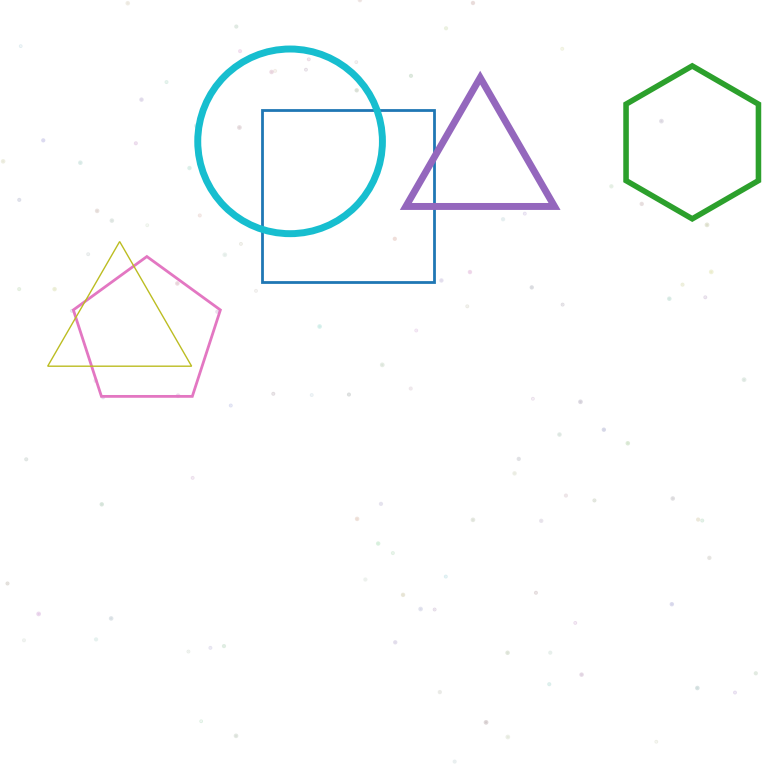[{"shape": "square", "thickness": 1, "radius": 0.56, "center": [0.452, 0.746]}, {"shape": "hexagon", "thickness": 2, "radius": 0.5, "center": [0.899, 0.815]}, {"shape": "triangle", "thickness": 2.5, "radius": 0.56, "center": [0.624, 0.788]}, {"shape": "pentagon", "thickness": 1, "radius": 0.5, "center": [0.191, 0.566]}, {"shape": "triangle", "thickness": 0.5, "radius": 0.54, "center": [0.155, 0.578]}, {"shape": "circle", "thickness": 2.5, "radius": 0.6, "center": [0.377, 0.816]}]